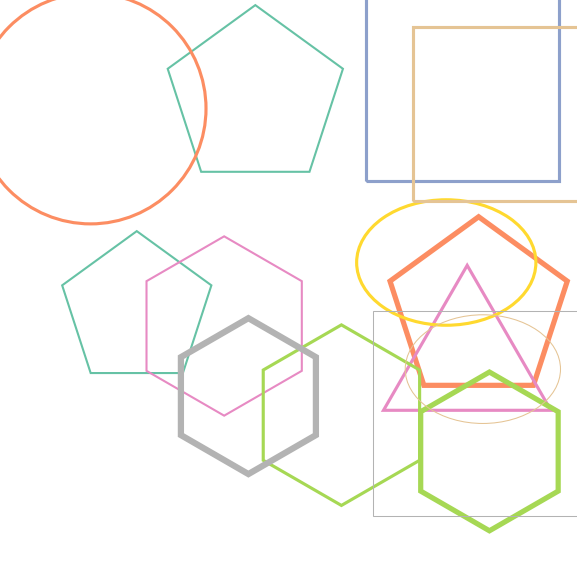[{"shape": "pentagon", "thickness": 1, "radius": 0.68, "center": [0.237, 0.463]}, {"shape": "pentagon", "thickness": 1, "radius": 0.8, "center": [0.442, 0.831]}, {"shape": "circle", "thickness": 1.5, "radius": 1.0, "center": [0.157, 0.811]}, {"shape": "pentagon", "thickness": 2.5, "radius": 0.81, "center": [0.829, 0.462]}, {"shape": "square", "thickness": 1.5, "radius": 0.84, "center": [0.801, 0.854]}, {"shape": "hexagon", "thickness": 1, "radius": 0.78, "center": [0.388, 0.435]}, {"shape": "triangle", "thickness": 1.5, "radius": 0.84, "center": [0.809, 0.372]}, {"shape": "hexagon", "thickness": 1.5, "radius": 0.78, "center": [0.591, 0.28]}, {"shape": "hexagon", "thickness": 2.5, "radius": 0.69, "center": [0.848, 0.217]}, {"shape": "oval", "thickness": 1.5, "radius": 0.78, "center": [0.773, 0.545]}, {"shape": "square", "thickness": 1.5, "radius": 0.76, "center": [0.867, 0.802]}, {"shape": "oval", "thickness": 0.5, "radius": 0.67, "center": [0.836, 0.36]}, {"shape": "hexagon", "thickness": 3, "radius": 0.67, "center": [0.43, 0.313]}, {"shape": "square", "thickness": 0.5, "radius": 0.89, "center": [0.823, 0.283]}]